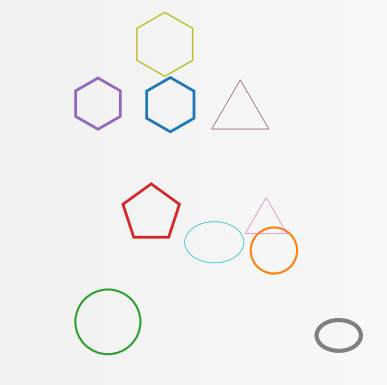[{"shape": "hexagon", "thickness": 2, "radius": 0.35, "center": [0.44, 0.728]}, {"shape": "circle", "thickness": 1.5, "radius": 0.3, "center": [0.707, 0.349]}, {"shape": "circle", "thickness": 1.5, "radius": 0.42, "center": [0.278, 0.164]}, {"shape": "pentagon", "thickness": 2, "radius": 0.38, "center": [0.39, 0.446]}, {"shape": "hexagon", "thickness": 2, "radius": 0.33, "center": [0.253, 0.731]}, {"shape": "triangle", "thickness": 0.5, "radius": 0.43, "center": [0.62, 0.707]}, {"shape": "triangle", "thickness": 0.5, "radius": 0.31, "center": [0.687, 0.424]}, {"shape": "oval", "thickness": 3, "radius": 0.29, "center": [0.874, 0.129]}, {"shape": "hexagon", "thickness": 1, "radius": 0.42, "center": [0.425, 0.885]}, {"shape": "oval", "thickness": 0.5, "radius": 0.38, "center": [0.553, 0.371]}]